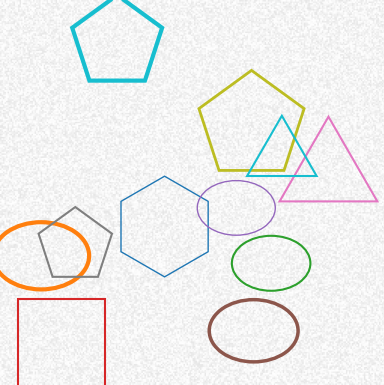[{"shape": "hexagon", "thickness": 1, "radius": 0.65, "center": [0.427, 0.412]}, {"shape": "oval", "thickness": 3, "radius": 0.62, "center": [0.107, 0.336]}, {"shape": "oval", "thickness": 1.5, "radius": 0.51, "center": [0.704, 0.316]}, {"shape": "square", "thickness": 1.5, "radius": 0.57, "center": [0.16, 0.11]}, {"shape": "oval", "thickness": 1, "radius": 0.51, "center": [0.614, 0.46]}, {"shape": "oval", "thickness": 2.5, "radius": 0.58, "center": [0.659, 0.141]}, {"shape": "triangle", "thickness": 1.5, "radius": 0.73, "center": [0.853, 0.55]}, {"shape": "pentagon", "thickness": 1.5, "radius": 0.5, "center": [0.196, 0.362]}, {"shape": "pentagon", "thickness": 2, "radius": 0.72, "center": [0.653, 0.674]}, {"shape": "pentagon", "thickness": 3, "radius": 0.61, "center": [0.304, 0.89]}, {"shape": "triangle", "thickness": 1.5, "radius": 0.52, "center": [0.732, 0.595]}]